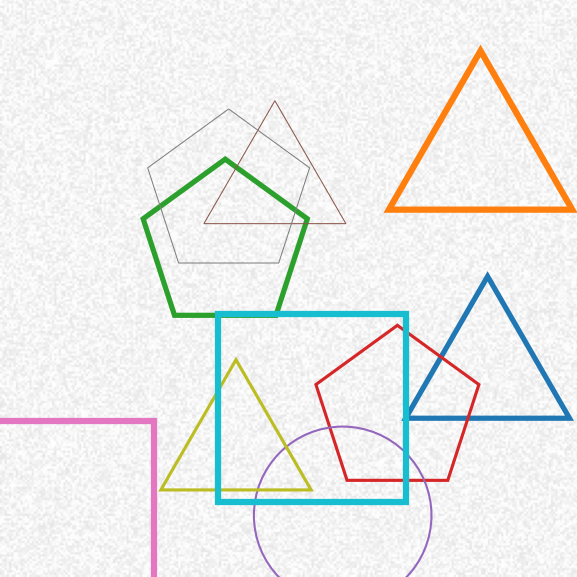[{"shape": "triangle", "thickness": 2.5, "radius": 0.82, "center": [0.844, 0.357]}, {"shape": "triangle", "thickness": 3, "radius": 0.92, "center": [0.832, 0.728]}, {"shape": "pentagon", "thickness": 2.5, "radius": 0.75, "center": [0.39, 0.574]}, {"shape": "pentagon", "thickness": 1.5, "radius": 0.74, "center": [0.688, 0.287]}, {"shape": "circle", "thickness": 1, "radius": 0.77, "center": [0.593, 0.107]}, {"shape": "triangle", "thickness": 0.5, "radius": 0.71, "center": [0.476, 0.683]}, {"shape": "square", "thickness": 3, "radius": 0.71, "center": [0.125, 0.13]}, {"shape": "pentagon", "thickness": 0.5, "radius": 0.74, "center": [0.396, 0.663]}, {"shape": "triangle", "thickness": 1.5, "radius": 0.75, "center": [0.409, 0.226]}, {"shape": "square", "thickness": 3, "radius": 0.81, "center": [0.541, 0.292]}]